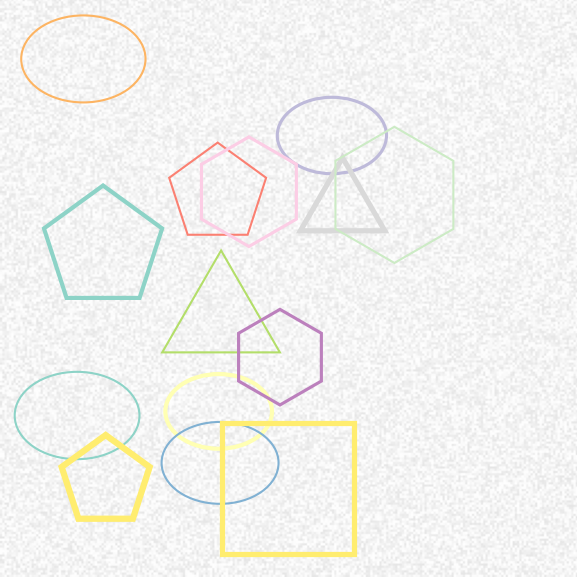[{"shape": "pentagon", "thickness": 2, "radius": 0.54, "center": [0.178, 0.57]}, {"shape": "oval", "thickness": 1, "radius": 0.54, "center": [0.133, 0.28]}, {"shape": "oval", "thickness": 2, "radius": 0.46, "center": [0.379, 0.287]}, {"shape": "oval", "thickness": 1.5, "radius": 0.47, "center": [0.575, 0.765]}, {"shape": "pentagon", "thickness": 1, "radius": 0.44, "center": [0.377, 0.664]}, {"shape": "oval", "thickness": 1, "radius": 0.51, "center": [0.381, 0.198]}, {"shape": "oval", "thickness": 1, "radius": 0.54, "center": [0.144, 0.897]}, {"shape": "triangle", "thickness": 1, "radius": 0.59, "center": [0.383, 0.448]}, {"shape": "hexagon", "thickness": 1.5, "radius": 0.47, "center": [0.431, 0.667]}, {"shape": "triangle", "thickness": 2.5, "radius": 0.42, "center": [0.593, 0.642]}, {"shape": "hexagon", "thickness": 1.5, "radius": 0.41, "center": [0.485, 0.381]}, {"shape": "hexagon", "thickness": 1, "radius": 0.59, "center": [0.683, 0.662]}, {"shape": "square", "thickness": 2.5, "radius": 0.57, "center": [0.498, 0.153]}, {"shape": "pentagon", "thickness": 3, "radius": 0.4, "center": [0.183, 0.166]}]